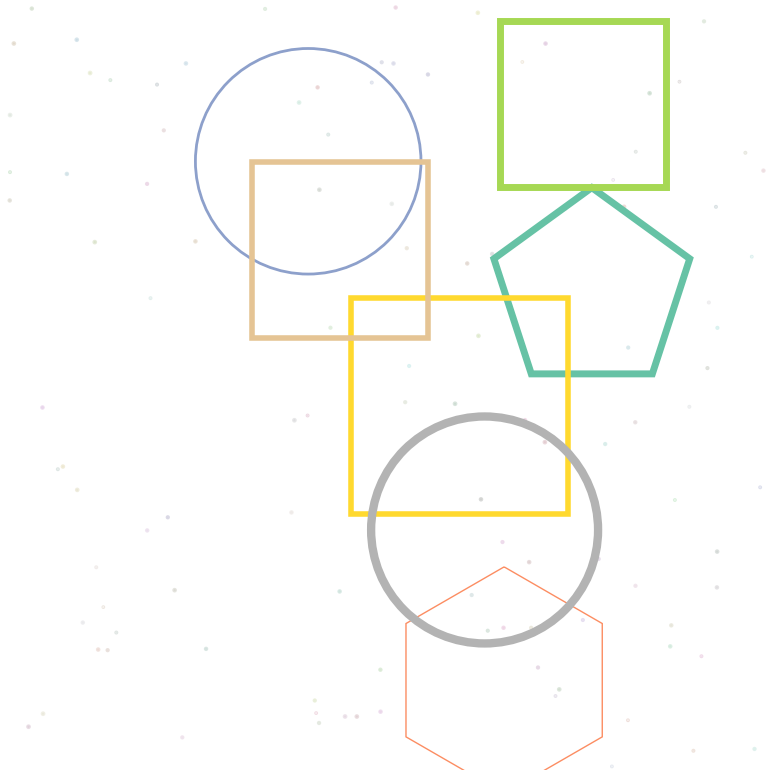[{"shape": "pentagon", "thickness": 2.5, "radius": 0.67, "center": [0.769, 0.623]}, {"shape": "hexagon", "thickness": 0.5, "radius": 0.74, "center": [0.655, 0.117]}, {"shape": "circle", "thickness": 1, "radius": 0.73, "center": [0.4, 0.791]}, {"shape": "square", "thickness": 2.5, "radius": 0.54, "center": [0.757, 0.865]}, {"shape": "square", "thickness": 2, "radius": 0.7, "center": [0.597, 0.473]}, {"shape": "square", "thickness": 2, "radius": 0.57, "center": [0.442, 0.675]}, {"shape": "circle", "thickness": 3, "radius": 0.74, "center": [0.629, 0.312]}]